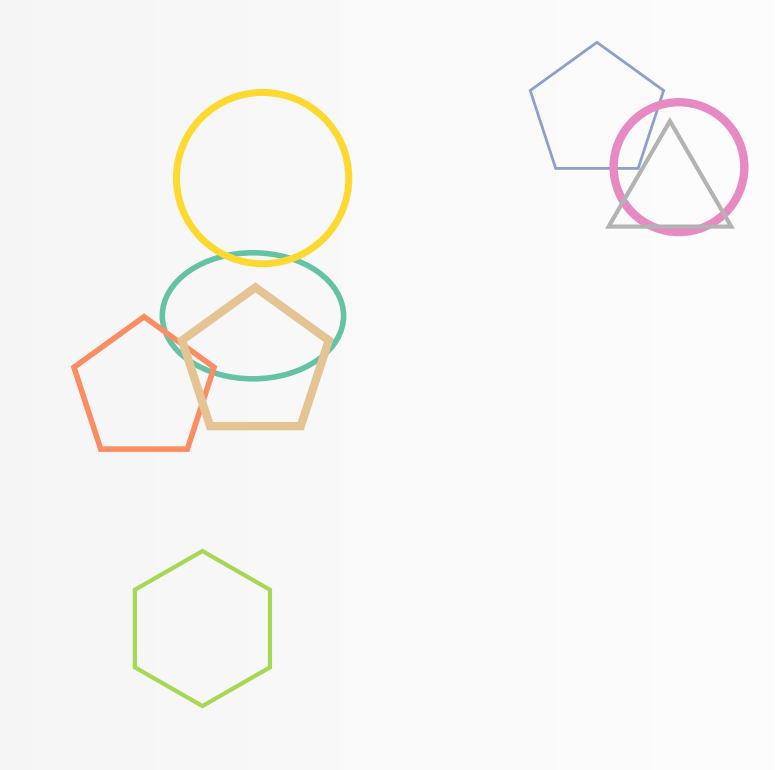[{"shape": "oval", "thickness": 2, "radius": 0.58, "center": [0.326, 0.59]}, {"shape": "pentagon", "thickness": 2, "radius": 0.48, "center": [0.186, 0.494]}, {"shape": "pentagon", "thickness": 1, "radius": 0.45, "center": [0.77, 0.855]}, {"shape": "circle", "thickness": 3, "radius": 0.42, "center": [0.876, 0.783]}, {"shape": "hexagon", "thickness": 1.5, "radius": 0.5, "center": [0.261, 0.184]}, {"shape": "circle", "thickness": 2.5, "radius": 0.56, "center": [0.339, 0.769]}, {"shape": "pentagon", "thickness": 3, "radius": 0.5, "center": [0.33, 0.527]}, {"shape": "triangle", "thickness": 1.5, "radius": 0.46, "center": [0.864, 0.751]}]